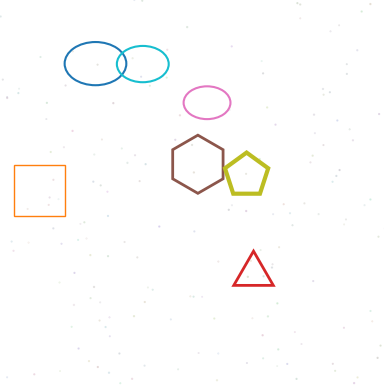[{"shape": "oval", "thickness": 1.5, "radius": 0.4, "center": [0.248, 0.835]}, {"shape": "square", "thickness": 1, "radius": 0.33, "center": [0.102, 0.506]}, {"shape": "triangle", "thickness": 2, "radius": 0.3, "center": [0.659, 0.288]}, {"shape": "hexagon", "thickness": 2, "radius": 0.38, "center": [0.514, 0.573]}, {"shape": "oval", "thickness": 1.5, "radius": 0.3, "center": [0.538, 0.733]}, {"shape": "pentagon", "thickness": 3, "radius": 0.3, "center": [0.64, 0.545]}, {"shape": "oval", "thickness": 1.5, "radius": 0.34, "center": [0.371, 0.834]}]